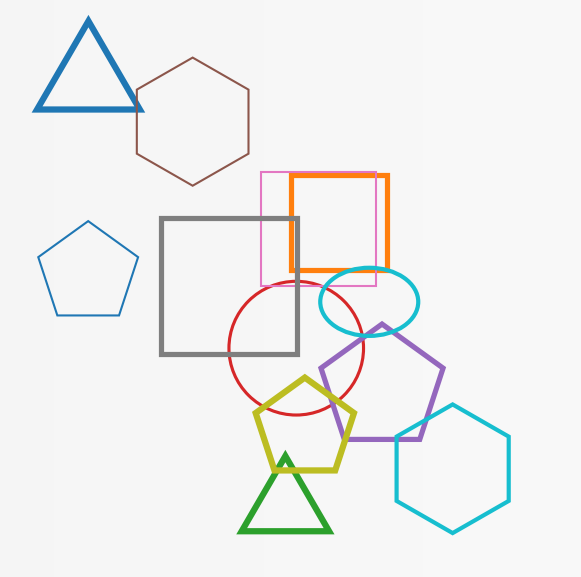[{"shape": "pentagon", "thickness": 1, "radius": 0.45, "center": [0.152, 0.526]}, {"shape": "triangle", "thickness": 3, "radius": 0.51, "center": [0.152, 0.861]}, {"shape": "square", "thickness": 2.5, "radius": 0.41, "center": [0.584, 0.614]}, {"shape": "triangle", "thickness": 3, "radius": 0.43, "center": [0.491, 0.123]}, {"shape": "circle", "thickness": 1.5, "radius": 0.58, "center": [0.51, 0.396]}, {"shape": "pentagon", "thickness": 2.5, "radius": 0.55, "center": [0.657, 0.328]}, {"shape": "hexagon", "thickness": 1, "radius": 0.55, "center": [0.331, 0.788]}, {"shape": "square", "thickness": 1, "radius": 0.49, "center": [0.548, 0.602]}, {"shape": "square", "thickness": 2.5, "radius": 0.59, "center": [0.394, 0.504]}, {"shape": "pentagon", "thickness": 3, "radius": 0.44, "center": [0.524, 0.256]}, {"shape": "oval", "thickness": 2, "radius": 0.42, "center": [0.635, 0.476]}, {"shape": "hexagon", "thickness": 2, "radius": 0.56, "center": [0.779, 0.187]}]